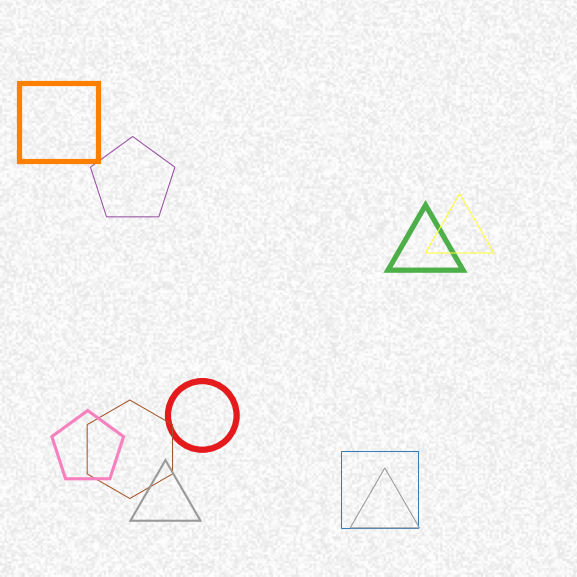[{"shape": "circle", "thickness": 3, "radius": 0.3, "center": [0.35, 0.28]}, {"shape": "square", "thickness": 0.5, "radius": 0.33, "center": [0.658, 0.151]}, {"shape": "triangle", "thickness": 2.5, "radius": 0.38, "center": [0.737, 0.569]}, {"shape": "pentagon", "thickness": 0.5, "radius": 0.38, "center": [0.23, 0.686]}, {"shape": "square", "thickness": 2.5, "radius": 0.34, "center": [0.101, 0.788]}, {"shape": "triangle", "thickness": 0.5, "radius": 0.34, "center": [0.796, 0.595]}, {"shape": "hexagon", "thickness": 0.5, "radius": 0.43, "center": [0.225, 0.221]}, {"shape": "pentagon", "thickness": 1.5, "radius": 0.33, "center": [0.152, 0.223]}, {"shape": "triangle", "thickness": 0.5, "radius": 0.35, "center": [0.666, 0.12]}, {"shape": "triangle", "thickness": 1, "radius": 0.35, "center": [0.286, 0.132]}]